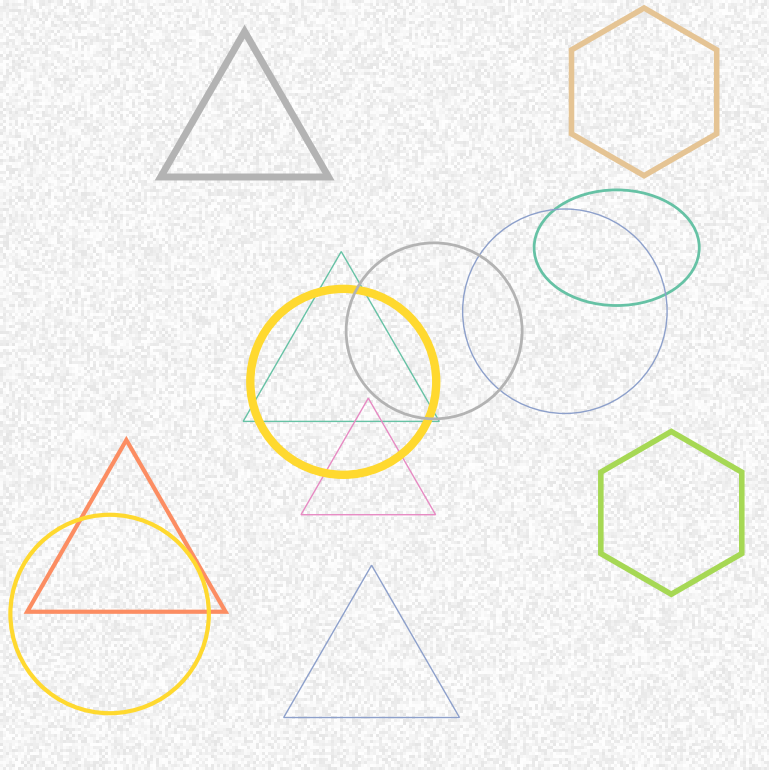[{"shape": "oval", "thickness": 1, "radius": 0.54, "center": [0.801, 0.678]}, {"shape": "triangle", "thickness": 0.5, "radius": 0.74, "center": [0.443, 0.526]}, {"shape": "triangle", "thickness": 1.5, "radius": 0.74, "center": [0.164, 0.28]}, {"shape": "circle", "thickness": 0.5, "radius": 0.66, "center": [0.734, 0.596]}, {"shape": "triangle", "thickness": 0.5, "radius": 0.66, "center": [0.483, 0.134]}, {"shape": "triangle", "thickness": 0.5, "radius": 0.5, "center": [0.478, 0.382]}, {"shape": "hexagon", "thickness": 2, "radius": 0.53, "center": [0.872, 0.334]}, {"shape": "circle", "thickness": 3, "radius": 0.6, "center": [0.446, 0.504]}, {"shape": "circle", "thickness": 1.5, "radius": 0.64, "center": [0.142, 0.203]}, {"shape": "hexagon", "thickness": 2, "radius": 0.54, "center": [0.836, 0.881]}, {"shape": "circle", "thickness": 1, "radius": 0.57, "center": [0.564, 0.57]}, {"shape": "triangle", "thickness": 2.5, "radius": 0.63, "center": [0.318, 0.833]}]